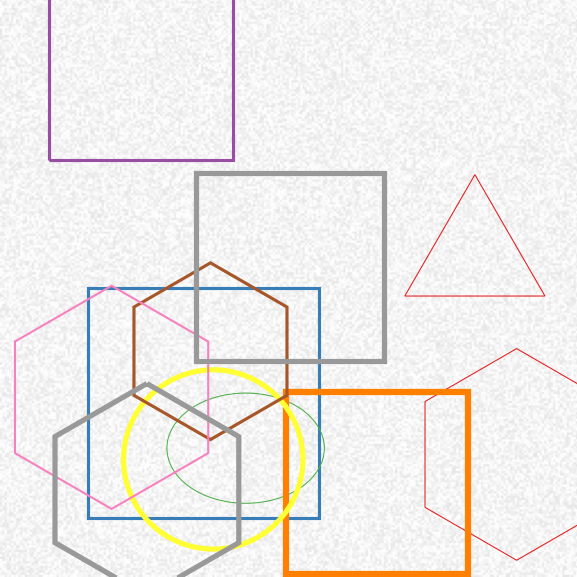[{"shape": "triangle", "thickness": 0.5, "radius": 0.7, "center": [0.822, 0.557]}, {"shape": "hexagon", "thickness": 0.5, "radius": 0.92, "center": [0.895, 0.212]}, {"shape": "square", "thickness": 1.5, "radius": 1.0, "center": [0.352, 0.302]}, {"shape": "oval", "thickness": 0.5, "radius": 0.68, "center": [0.425, 0.223]}, {"shape": "square", "thickness": 1.5, "radius": 0.8, "center": [0.245, 0.882]}, {"shape": "square", "thickness": 3, "radius": 0.79, "center": [0.653, 0.162]}, {"shape": "circle", "thickness": 2.5, "radius": 0.78, "center": [0.369, 0.204]}, {"shape": "hexagon", "thickness": 1.5, "radius": 0.76, "center": [0.364, 0.391]}, {"shape": "hexagon", "thickness": 1, "radius": 0.97, "center": [0.193, 0.311]}, {"shape": "square", "thickness": 2.5, "radius": 0.82, "center": [0.502, 0.537]}, {"shape": "hexagon", "thickness": 2.5, "radius": 0.92, "center": [0.254, 0.151]}]